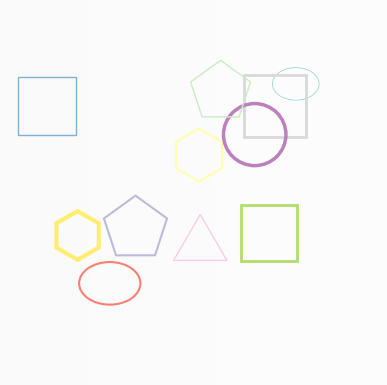[{"shape": "oval", "thickness": 0.5, "radius": 0.3, "center": [0.763, 0.782]}, {"shape": "hexagon", "thickness": 1.5, "radius": 0.34, "center": [0.513, 0.597]}, {"shape": "pentagon", "thickness": 1.5, "radius": 0.43, "center": [0.35, 0.406]}, {"shape": "oval", "thickness": 1.5, "radius": 0.4, "center": [0.283, 0.264]}, {"shape": "square", "thickness": 1, "radius": 0.37, "center": [0.121, 0.725]}, {"shape": "square", "thickness": 2, "radius": 0.36, "center": [0.694, 0.394]}, {"shape": "triangle", "thickness": 1, "radius": 0.4, "center": [0.517, 0.363]}, {"shape": "square", "thickness": 2, "radius": 0.4, "center": [0.709, 0.725]}, {"shape": "circle", "thickness": 2.5, "radius": 0.4, "center": [0.657, 0.65]}, {"shape": "pentagon", "thickness": 1, "radius": 0.41, "center": [0.569, 0.762]}, {"shape": "hexagon", "thickness": 3, "radius": 0.32, "center": [0.2, 0.388]}]